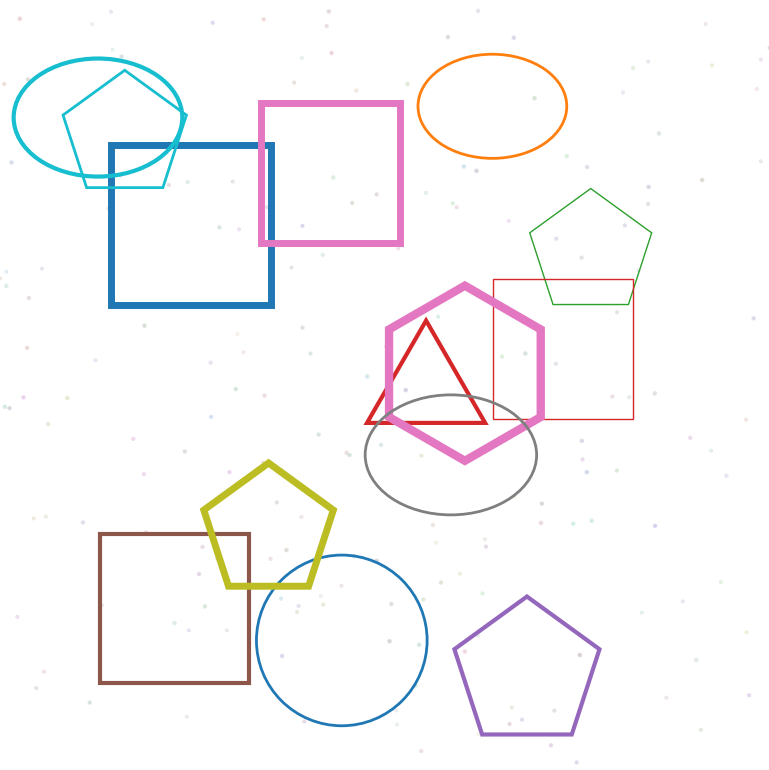[{"shape": "square", "thickness": 2.5, "radius": 0.52, "center": [0.249, 0.707]}, {"shape": "circle", "thickness": 1, "radius": 0.55, "center": [0.444, 0.168]}, {"shape": "oval", "thickness": 1, "radius": 0.48, "center": [0.639, 0.862]}, {"shape": "pentagon", "thickness": 0.5, "radius": 0.42, "center": [0.767, 0.672]}, {"shape": "triangle", "thickness": 1.5, "radius": 0.44, "center": [0.553, 0.495]}, {"shape": "square", "thickness": 0.5, "radius": 0.45, "center": [0.731, 0.546]}, {"shape": "pentagon", "thickness": 1.5, "radius": 0.5, "center": [0.684, 0.126]}, {"shape": "square", "thickness": 1.5, "radius": 0.48, "center": [0.226, 0.21]}, {"shape": "hexagon", "thickness": 3, "radius": 0.57, "center": [0.604, 0.515]}, {"shape": "square", "thickness": 2.5, "radius": 0.45, "center": [0.429, 0.775]}, {"shape": "oval", "thickness": 1, "radius": 0.56, "center": [0.586, 0.409]}, {"shape": "pentagon", "thickness": 2.5, "radius": 0.44, "center": [0.349, 0.31]}, {"shape": "pentagon", "thickness": 1, "radius": 0.42, "center": [0.162, 0.824]}, {"shape": "oval", "thickness": 1.5, "radius": 0.55, "center": [0.127, 0.847]}]